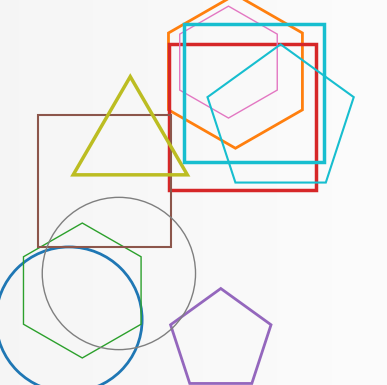[{"shape": "circle", "thickness": 2, "radius": 0.94, "center": [0.178, 0.17]}, {"shape": "hexagon", "thickness": 2, "radius": 1.0, "center": [0.608, 0.815]}, {"shape": "hexagon", "thickness": 1, "radius": 0.88, "center": [0.212, 0.245]}, {"shape": "square", "thickness": 2.5, "radius": 0.95, "center": [0.625, 0.696]}, {"shape": "pentagon", "thickness": 2, "radius": 0.68, "center": [0.57, 0.114]}, {"shape": "square", "thickness": 1.5, "radius": 0.86, "center": [0.269, 0.529]}, {"shape": "hexagon", "thickness": 1, "radius": 0.73, "center": [0.59, 0.839]}, {"shape": "circle", "thickness": 1, "radius": 0.99, "center": [0.307, 0.29]}, {"shape": "triangle", "thickness": 2.5, "radius": 0.85, "center": [0.336, 0.631]}, {"shape": "square", "thickness": 2.5, "radius": 0.9, "center": [0.656, 0.758]}, {"shape": "pentagon", "thickness": 1.5, "radius": 0.99, "center": [0.724, 0.686]}]